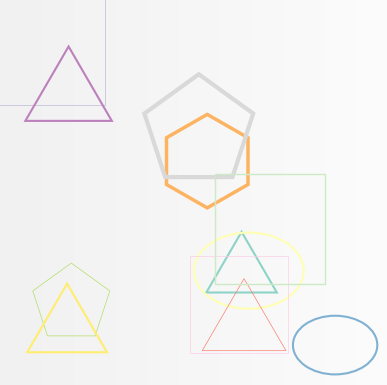[{"shape": "triangle", "thickness": 1.5, "radius": 0.53, "center": [0.623, 0.293]}, {"shape": "oval", "thickness": 1.5, "radius": 0.71, "center": [0.642, 0.297]}, {"shape": "square", "thickness": 0.5, "radius": 0.73, "center": [0.125, 0.874]}, {"shape": "triangle", "thickness": 0.5, "radius": 0.62, "center": [0.63, 0.152]}, {"shape": "oval", "thickness": 1.5, "radius": 0.54, "center": [0.865, 0.104]}, {"shape": "hexagon", "thickness": 2.5, "radius": 0.61, "center": [0.535, 0.581]}, {"shape": "pentagon", "thickness": 0.5, "radius": 0.52, "center": [0.184, 0.212]}, {"shape": "square", "thickness": 0.5, "radius": 0.63, "center": [0.617, 0.209]}, {"shape": "pentagon", "thickness": 3, "radius": 0.74, "center": [0.513, 0.66]}, {"shape": "triangle", "thickness": 1.5, "radius": 0.64, "center": [0.177, 0.75]}, {"shape": "square", "thickness": 1, "radius": 0.71, "center": [0.696, 0.405]}, {"shape": "triangle", "thickness": 1.5, "radius": 0.59, "center": [0.173, 0.144]}]